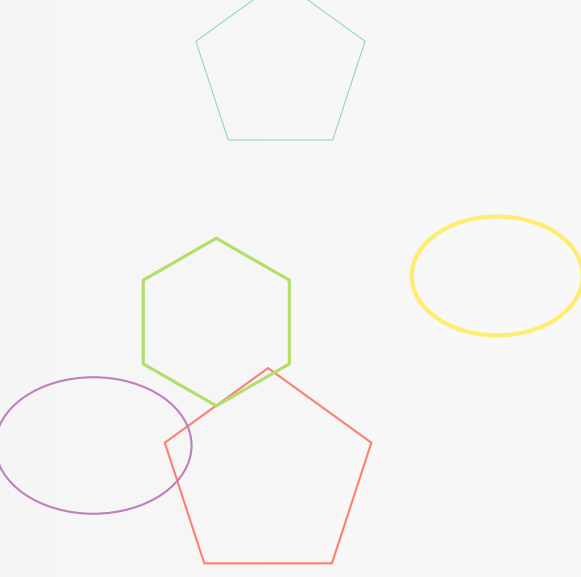[{"shape": "pentagon", "thickness": 0.5, "radius": 0.76, "center": [0.482, 0.88]}, {"shape": "pentagon", "thickness": 1, "radius": 0.93, "center": [0.461, 0.175]}, {"shape": "hexagon", "thickness": 1.5, "radius": 0.73, "center": [0.372, 0.442]}, {"shape": "oval", "thickness": 1, "radius": 0.84, "center": [0.161, 0.228]}, {"shape": "oval", "thickness": 2, "radius": 0.74, "center": [0.855, 0.521]}]